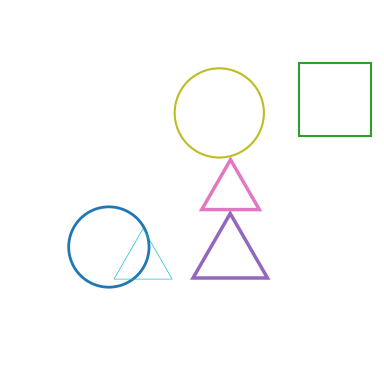[{"shape": "circle", "thickness": 2, "radius": 0.52, "center": [0.283, 0.358]}, {"shape": "square", "thickness": 1.5, "radius": 0.47, "center": [0.87, 0.741]}, {"shape": "triangle", "thickness": 2.5, "radius": 0.56, "center": [0.598, 0.334]}, {"shape": "triangle", "thickness": 2.5, "radius": 0.43, "center": [0.599, 0.499]}, {"shape": "circle", "thickness": 1.5, "radius": 0.58, "center": [0.57, 0.707]}, {"shape": "triangle", "thickness": 0.5, "radius": 0.44, "center": [0.372, 0.319]}]